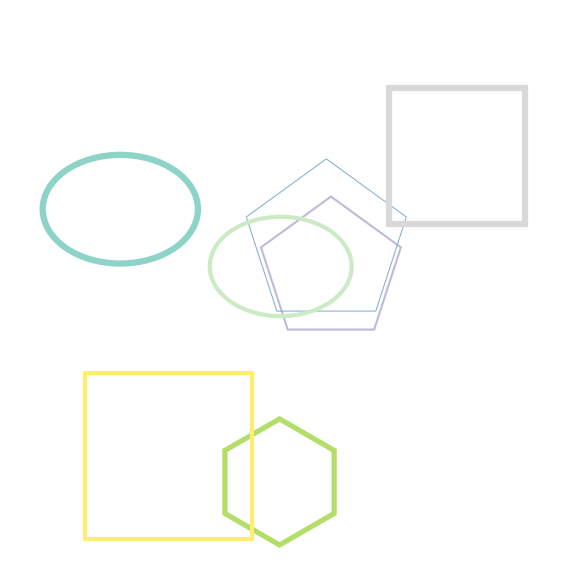[{"shape": "oval", "thickness": 3, "radius": 0.67, "center": [0.208, 0.637]}, {"shape": "pentagon", "thickness": 1, "radius": 0.64, "center": [0.573, 0.531]}, {"shape": "pentagon", "thickness": 0.5, "radius": 0.73, "center": [0.565, 0.578]}, {"shape": "hexagon", "thickness": 2.5, "radius": 0.55, "center": [0.484, 0.165]}, {"shape": "square", "thickness": 3, "radius": 0.59, "center": [0.791, 0.729]}, {"shape": "oval", "thickness": 2, "radius": 0.61, "center": [0.486, 0.538]}, {"shape": "square", "thickness": 2, "radius": 0.72, "center": [0.291, 0.209]}]